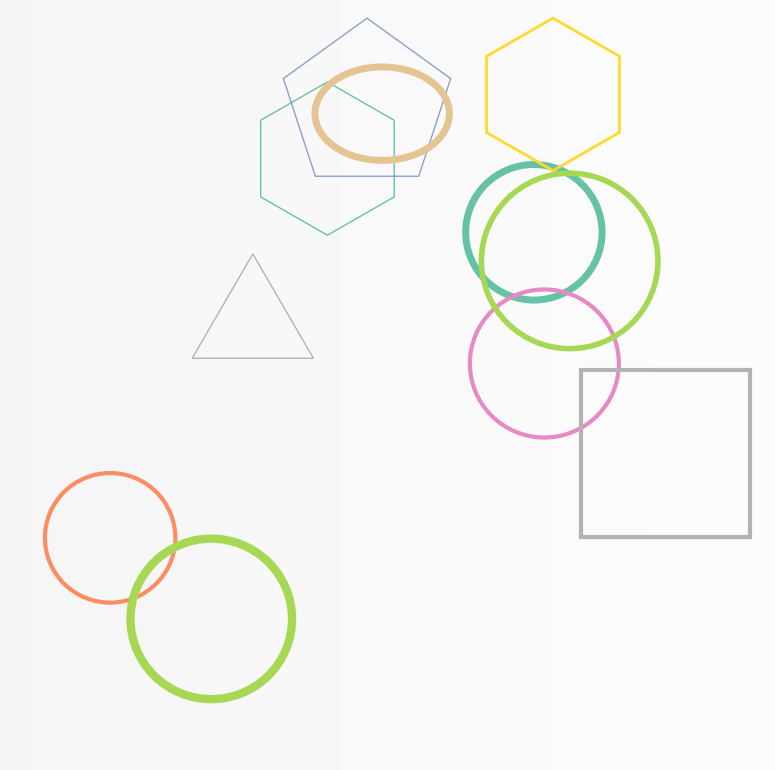[{"shape": "circle", "thickness": 2.5, "radius": 0.44, "center": [0.689, 0.698]}, {"shape": "hexagon", "thickness": 0.5, "radius": 0.5, "center": [0.422, 0.794]}, {"shape": "circle", "thickness": 1.5, "radius": 0.42, "center": [0.142, 0.302]}, {"shape": "pentagon", "thickness": 0.5, "radius": 0.57, "center": [0.474, 0.863]}, {"shape": "circle", "thickness": 1.5, "radius": 0.48, "center": [0.702, 0.528]}, {"shape": "circle", "thickness": 3, "radius": 0.52, "center": [0.273, 0.196]}, {"shape": "circle", "thickness": 2, "radius": 0.57, "center": [0.735, 0.661]}, {"shape": "hexagon", "thickness": 1, "radius": 0.5, "center": [0.714, 0.877]}, {"shape": "oval", "thickness": 2.5, "radius": 0.43, "center": [0.493, 0.852]}, {"shape": "triangle", "thickness": 0.5, "radius": 0.45, "center": [0.326, 0.58]}, {"shape": "square", "thickness": 1.5, "radius": 0.54, "center": [0.858, 0.411]}]